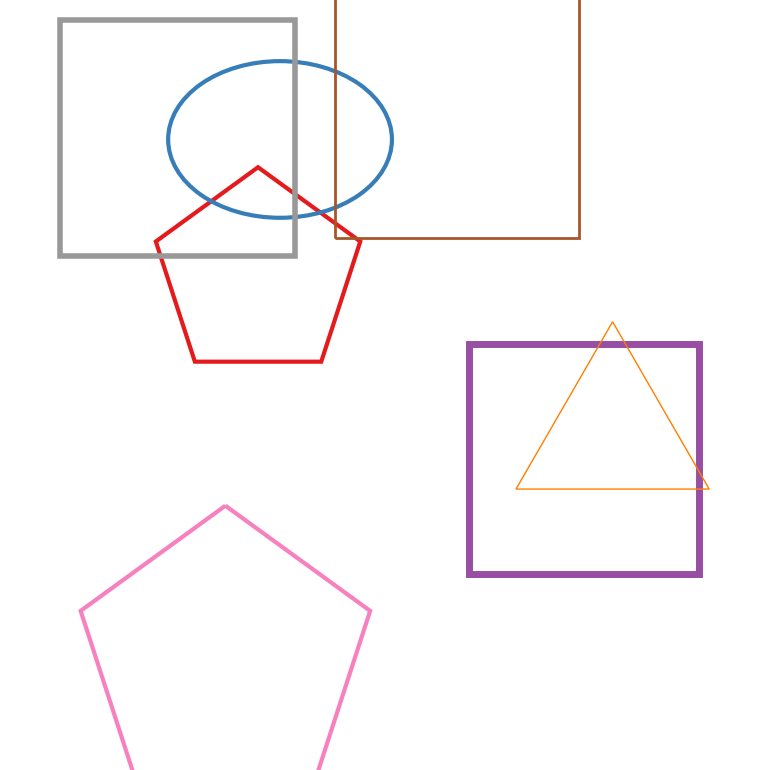[{"shape": "pentagon", "thickness": 1.5, "radius": 0.7, "center": [0.335, 0.643]}, {"shape": "oval", "thickness": 1.5, "radius": 0.73, "center": [0.364, 0.819]}, {"shape": "square", "thickness": 2.5, "radius": 0.75, "center": [0.758, 0.403]}, {"shape": "triangle", "thickness": 0.5, "radius": 0.72, "center": [0.796, 0.437]}, {"shape": "square", "thickness": 1, "radius": 0.79, "center": [0.594, 0.849]}, {"shape": "pentagon", "thickness": 1.5, "radius": 0.99, "center": [0.293, 0.146]}, {"shape": "square", "thickness": 2, "radius": 0.76, "center": [0.23, 0.821]}]